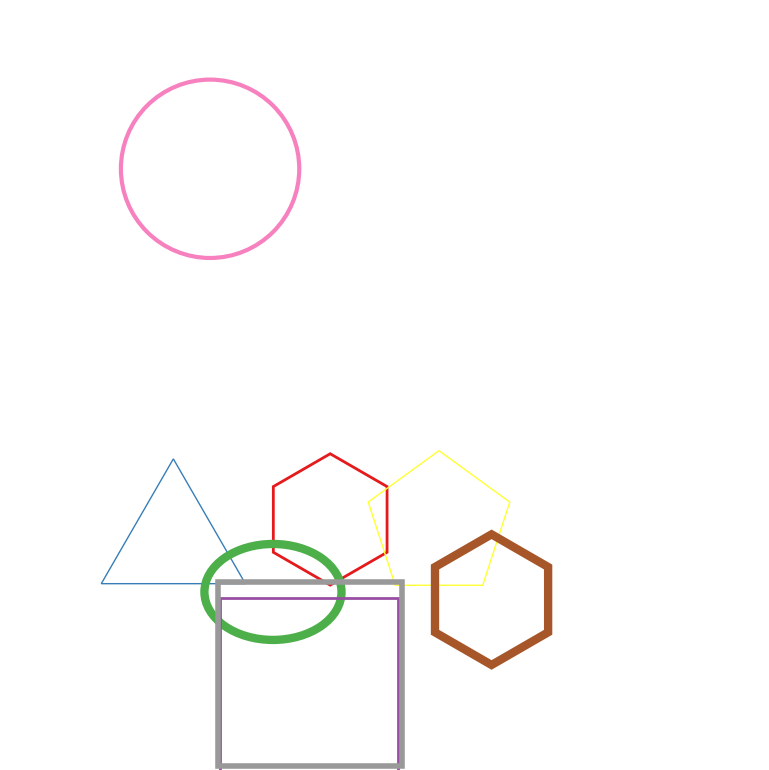[{"shape": "hexagon", "thickness": 1, "radius": 0.43, "center": [0.429, 0.325]}, {"shape": "triangle", "thickness": 0.5, "radius": 0.54, "center": [0.225, 0.296]}, {"shape": "oval", "thickness": 3, "radius": 0.45, "center": [0.355, 0.231]}, {"shape": "square", "thickness": 1, "radius": 0.58, "center": [0.402, 0.108]}, {"shape": "pentagon", "thickness": 0.5, "radius": 0.48, "center": [0.57, 0.318]}, {"shape": "hexagon", "thickness": 3, "radius": 0.42, "center": [0.638, 0.221]}, {"shape": "circle", "thickness": 1.5, "radius": 0.58, "center": [0.273, 0.781]}, {"shape": "square", "thickness": 2, "radius": 0.6, "center": [0.403, 0.125]}]